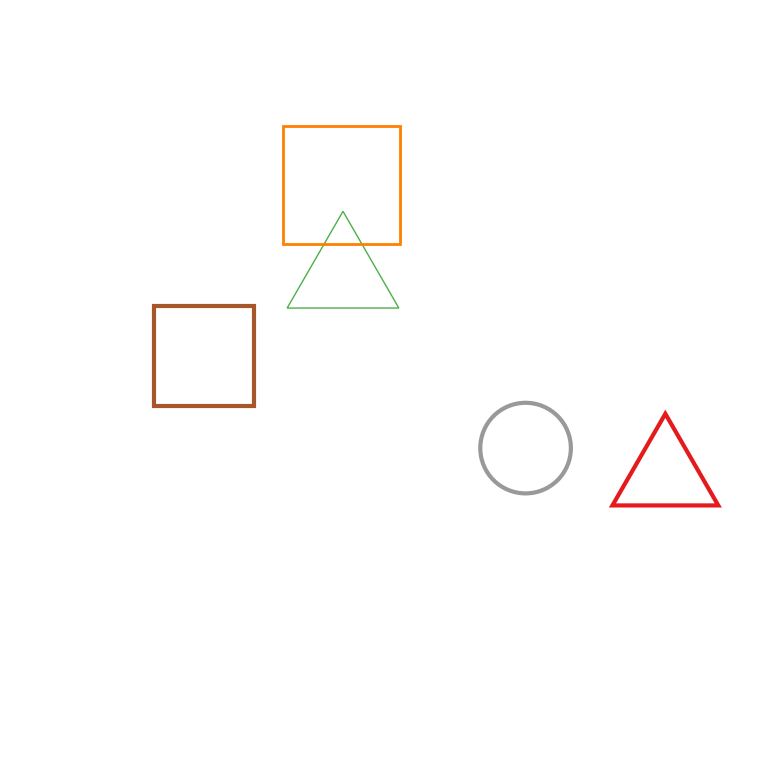[{"shape": "triangle", "thickness": 1.5, "radius": 0.4, "center": [0.864, 0.383]}, {"shape": "triangle", "thickness": 0.5, "radius": 0.42, "center": [0.445, 0.642]}, {"shape": "square", "thickness": 1, "radius": 0.38, "center": [0.444, 0.76]}, {"shape": "square", "thickness": 1.5, "radius": 0.33, "center": [0.265, 0.538]}, {"shape": "circle", "thickness": 1.5, "radius": 0.29, "center": [0.683, 0.418]}]